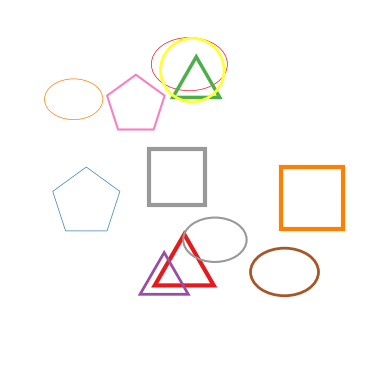[{"shape": "oval", "thickness": 0.5, "radius": 0.49, "center": [0.492, 0.833]}, {"shape": "triangle", "thickness": 3, "radius": 0.44, "center": [0.479, 0.303]}, {"shape": "pentagon", "thickness": 0.5, "radius": 0.46, "center": [0.224, 0.474]}, {"shape": "triangle", "thickness": 2.5, "radius": 0.35, "center": [0.51, 0.782]}, {"shape": "triangle", "thickness": 2, "radius": 0.36, "center": [0.426, 0.272]}, {"shape": "square", "thickness": 3, "radius": 0.4, "center": [0.811, 0.485]}, {"shape": "oval", "thickness": 0.5, "radius": 0.38, "center": [0.191, 0.742]}, {"shape": "circle", "thickness": 2, "radius": 0.41, "center": [0.5, 0.818]}, {"shape": "oval", "thickness": 2, "radius": 0.44, "center": [0.739, 0.294]}, {"shape": "pentagon", "thickness": 1.5, "radius": 0.39, "center": [0.353, 0.727]}, {"shape": "square", "thickness": 3, "radius": 0.36, "center": [0.46, 0.54]}, {"shape": "oval", "thickness": 1.5, "radius": 0.41, "center": [0.558, 0.377]}]